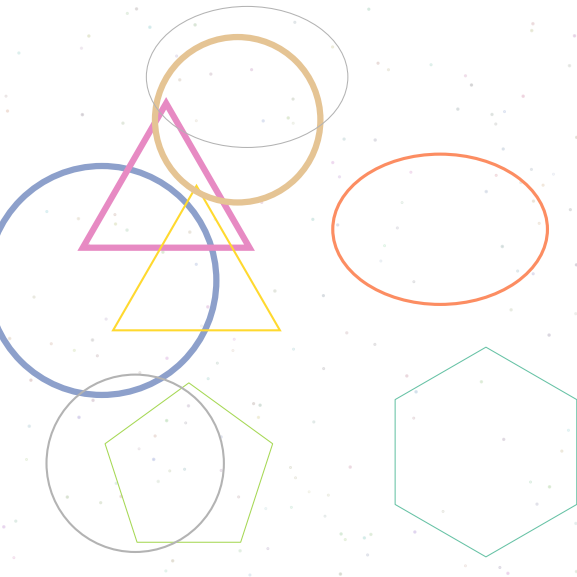[{"shape": "hexagon", "thickness": 0.5, "radius": 0.91, "center": [0.841, 0.216]}, {"shape": "oval", "thickness": 1.5, "radius": 0.93, "center": [0.762, 0.602]}, {"shape": "circle", "thickness": 3, "radius": 0.99, "center": [0.176, 0.513]}, {"shape": "triangle", "thickness": 3, "radius": 0.83, "center": [0.288, 0.654]}, {"shape": "pentagon", "thickness": 0.5, "radius": 0.76, "center": [0.327, 0.184]}, {"shape": "triangle", "thickness": 1, "radius": 0.83, "center": [0.34, 0.511]}, {"shape": "circle", "thickness": 3, "radius": 0.72, "center": [0.412, 0.792]}, {"shape": "circle", "thickness": 1, "radius": 0.77, "center": [0.234, 0.197]}, {"shape": "oval", "thickness": 0.5, "radius": 0.87, "center": [0.428, 0.866]}]